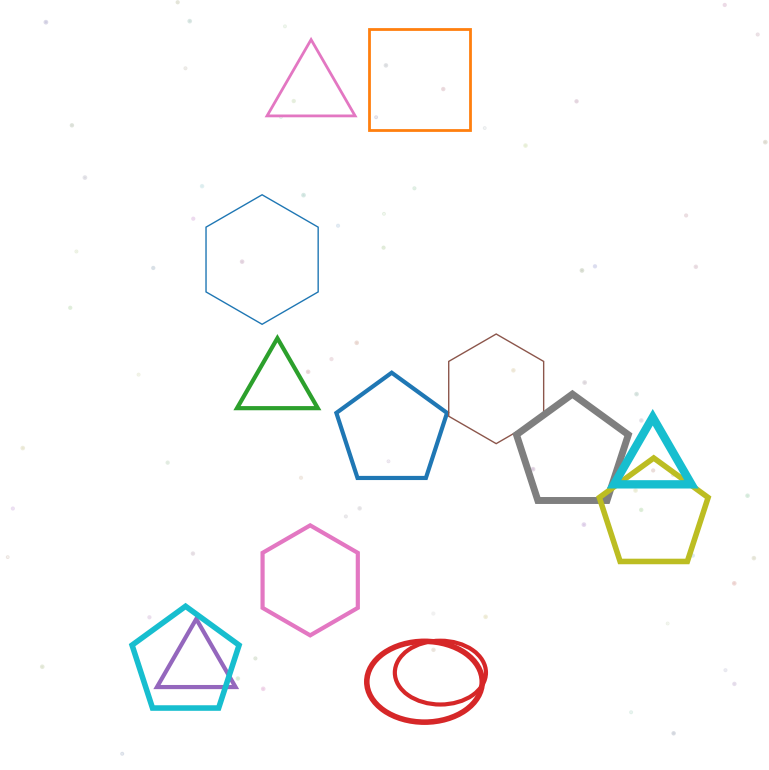[{"shape": "pentagon", "thickness": 1.5, "radius": 0.38, "center": [0.509, 0.44]}, {"shape": "hexagon", "thickness": 0.5, "radius": 0.42, "center": [0.34, 0.663]}, {"shape": "square", "thickness": 1, "radius": 0.33, "center": [0.545, 0.897]}, {"shape": "triangle", "thickness": 1.5, "radius": 0.3, "center": [0.36, 0.5]}, {"shape": "oval", "thickness": 2, "radius": 0.37, "center": [0.551, 0.115]}, {"shape": "oval", "thickness": 1.5, "radius": 0.3, "center": [0.572, 0.126]}, {"shape": "triangle", "thickness": 1.5, "radius": 0.29, "center": [0.255, 0.137]}, {"shape": "hexagon", "thickness": 0.5, "radius": 0.36, "center": [0.644, 0.495]}, {"shape": "triangle", "thickness": 1, "radius": 0.33, "center": [0.404, 0.883]}, {"shape": "hexagon", "thickness": 1.5, "radius": 0.36, "center": [0.403, 0.246]}, {"shape": "pentagon", "thickness": 2.5, "radius": 0.38, "center": [0.743, 0.412]}, {"shape": "pentagon", "thickness": 2, "radius": 0.37, "center": [0.849, 0.331]}, {"shape": "pentagon", "thickness": 2, "radius": 0.37, "center": [0.241, 0.14]}, {"shape": "triangle", "thickness": 3, "radius": 0.29, "center": [0.848, 0.4]}]